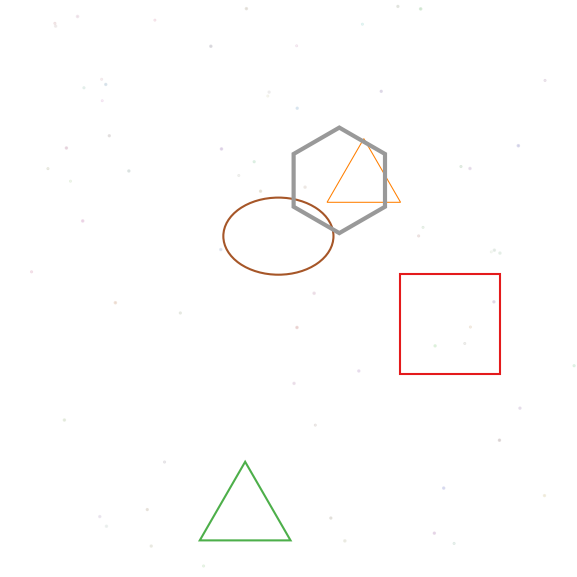[{"shape": "square", "thickness": 1, "radius": 0.43, "center": [0.78, 0.438]}, {"shape": "triangle", "thickness": 1, "radius": 0.45, "center": [0.425, 0.109]}, {"shape": "triangle", "thickness": 0.5, "radius": 0.37, "center": [0.63, 0.686]}, {"shape": "oval", "thickness": 1, "radius": 0.48, "center": [0.482, 0.59]}, {"shape": "hexagon", "thickness": 2, "radius": 0.46, "center": [0.588, 0.687]}]